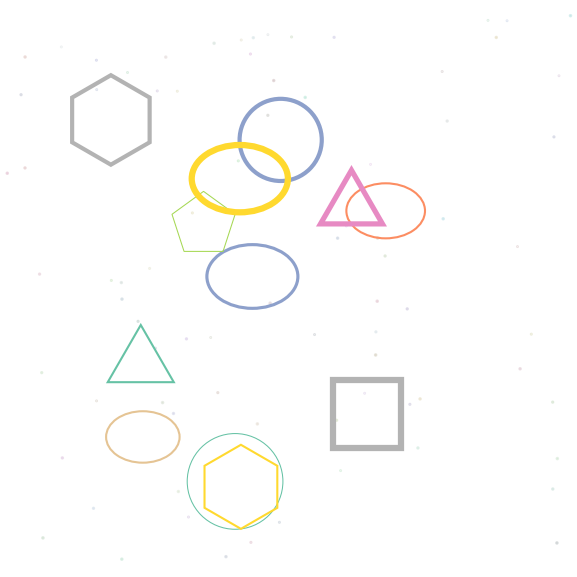[{"shape": "circle", "thickness": 0.5, "radius": 0.41, "center": [0.407, 0.166]}, {"shape": "triangle", "thickness": 1, "radius": 0.33, "center": [0.244, 0.37]}, {"shape": "oval", "thickness": 1, "radius": 0.34, "center": [0.668, 0.634]}, {"shape": "oval", "thickness": 1.5, "radius": 0.39, "center": [0.437, 0.52]}, {"shape": "circle", "thickness": 2, "radius": 0.36, "center": [0.486, 0.757]}, {"shape": "triangle", "thickness": 2.5, "radius": 0.31, "center": [0.609, 0.642]}, {"shape": "pentagon", "thickness": 0.5, "radius": 0.29, "center": [0.352, 0.61]}, {"shape": "hexagon", "thickness": 1, "radius": 0.36, "center": [0.417, 0.156]}, {"shape": "oval", "thickness": 3, "radius": 0.42, "center": [0.415, 0.69]}, {"shape": "oval", "thickness": 1, "radius": 0.32, "center": [0.247, 0.242]}, {"shape": "square", "thickness": 3, "radius": 0.29, "center": [0.635, 0.282]}, {"shape": "hexagon", "thickness": 2, "radius": 0.39, "center": [0.192, 0.791]}]